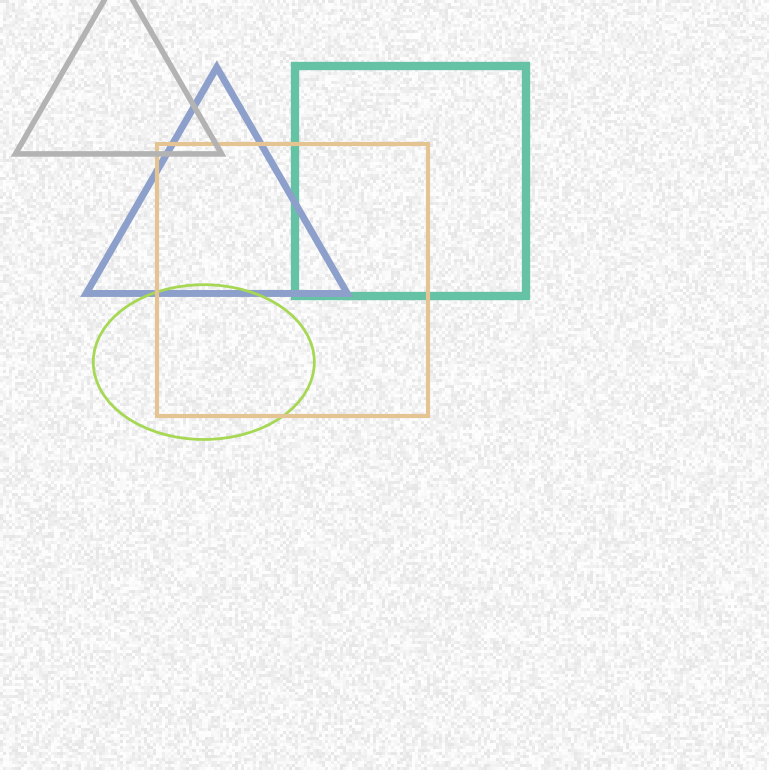[{"shape": "square", "thickness": 3, "radius": 0.75, "center": [0.533, 0.765]}, {"shape": "triangle", "thickness": 2.5, "radius": 0.98, "center": [0.282, 0.717]}, {"shape": "oval", "thickness": 1, "radius": 0.72, "center": [0.265, 0.53]}, {"shape": "square", "thickness": 1.5, "radius": 0.88, "center": [0.38, 0.636]}, {"shape": "triangle", "thickness": 2, "radius": 0.77, "center": [0.154, 0.877]}]